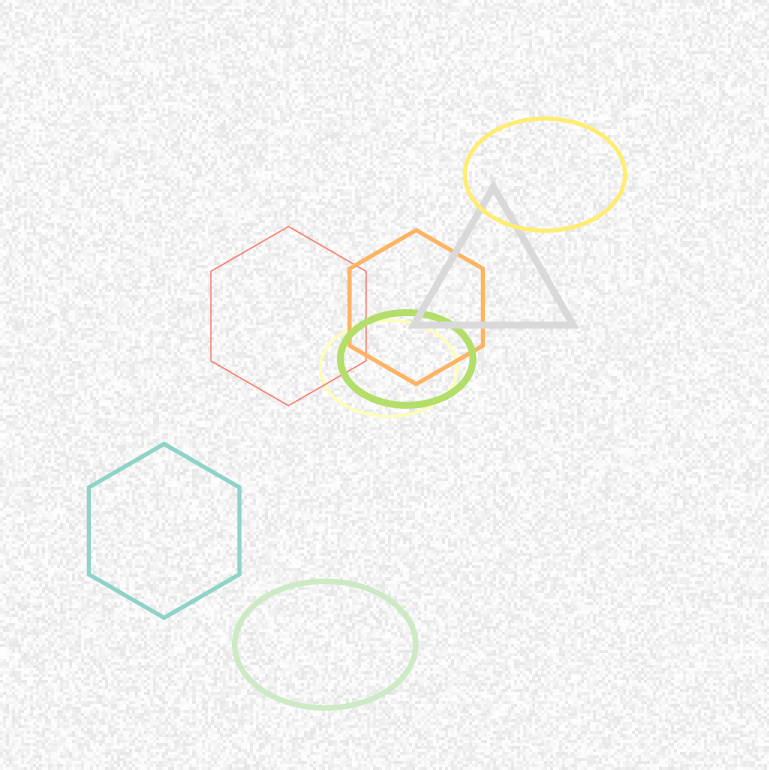[{"shape": "hexagon", "thickness": 1.5, "radius": 0.56, "center": [0.213, 0.311]}, {"shape": "oval", "thickness": 1, "radius": 0.44, "center": [0.505, 0.522]}, {"shape": "hexagon", "thickness": 0.5, "radius": 0.58, "center": [0.375, 0.589]}, {"shape": "hexagon", "thickness": 1.5, "radius": 0.5, "center": [0.541, 0.601]}, {"shape": "oval", "thickness": 2.5, "radius": 0.43, "center": [0.528, 0.534]}, {"shape": "triangle", "thickness": 2.5, "radius": 0.6, "center": [0.641, 0.638]}, {"shape": "oval", "thickness": 2, "radius": 0.59, "center": [0.422, 0.163]}, {"shape": "oval", "thickness": 1.5, "radius": 0.52, "center": [0.708, 0.773]}]